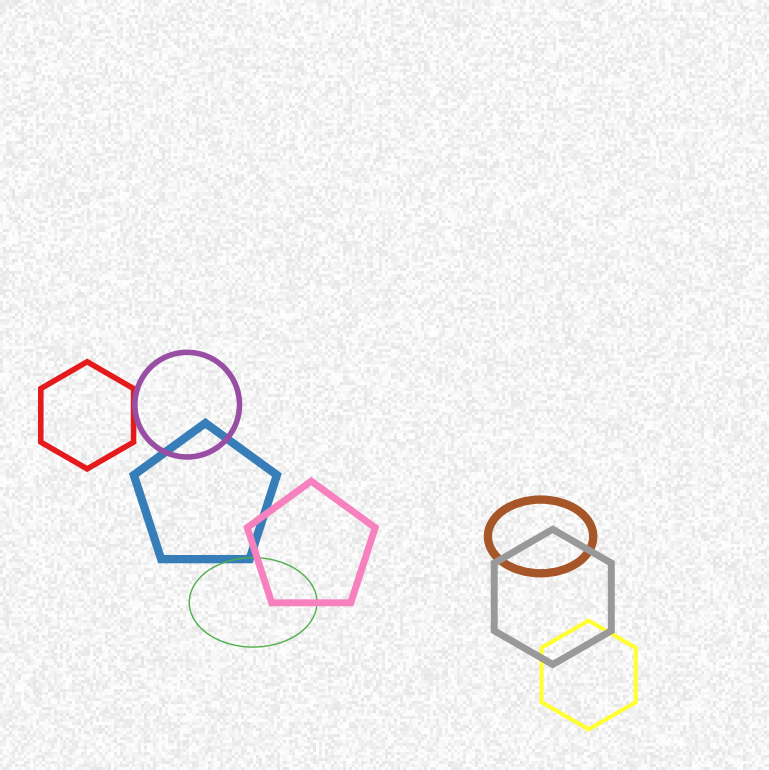[{"shape": "hexagon", "thickness": 2, "radius": 0.35, "center": [0.113, 0.461]}, {"shape": "pentagon", "thickness": 3, "radius": 0.49, "center": [0.267, 0.353]}, {"shape": "oval", "thickness": 0.5, "radius": 0.41, "center": [0.329, 0.218]}, {"shape": "circle", "thickness": 2, "radius": 0.34, "center": [0.243, 0.474]}, {"shape": "hexagon", "thickness": 1.5, "radius": 0.35, "center": [0.764, 0.123]}, {"shape": "oval", "thickness": 3, "radius": 0.34, "center": [0.702, 0.303]}, {"shape": "pentagon", "thickness": 2.5, "radius": 0.44, "center": [0.404, 0.288]}, {"shape": "hexagon", "thickness": 2.5, "radius": 0.44, "center": [0.718, 0.225]}]